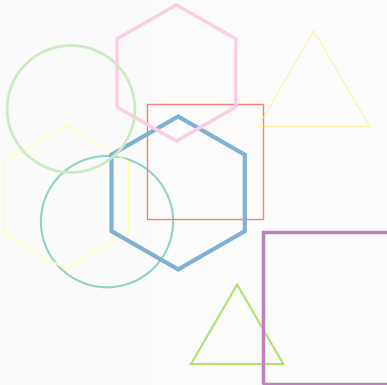[{"shape": "circle", "thickness": 1.5, "radius": 0.85, "center": [0.276, 0.424]}, {"shape": "hexagon", "thickness": 1, "radius": 0.93, "center": [0.171, 0.487]}, {"shape": "square", "thickness": 1, "radius": 0.74, "center": [0.529, 0.581]}, {"shape": "hexagon", "thickness": 3, "radius": 0.99, "center": [0.46, 0.499]}, {"shape": "triangle", "thickness": 1.5, "radius": 0.69, "center": [0.612, 0.123]}, {"shape": "hexagon", "thickness": 2.5, "radius": 0.88, "center": [0.455, 0.81]}, {"shape": "square", "thickness": 2.5, "radius": 0.99, "center": [0.876, 0.2]}, {"shape": "circle", "thickness": 2, "radius": 0.82, "center": [0.183, 0.717]}, {"shape": "triangle", "thickness": 0.5, "radius": 0.83, "center": [0.81, 0.754]}]